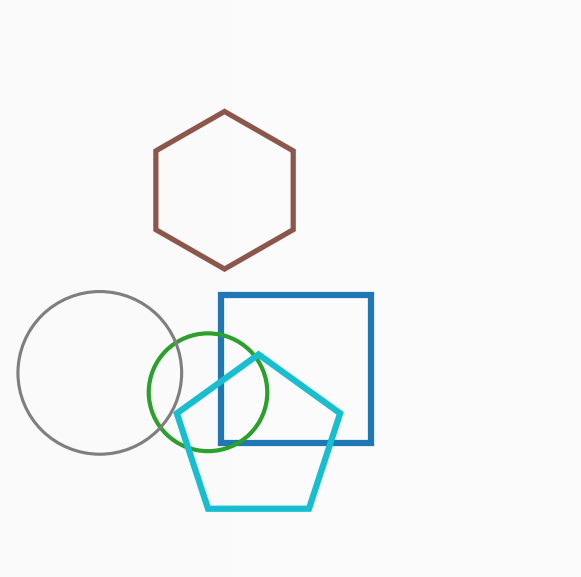[{"shape": "square", "thickness": 3, "radius": 0.64, "center": [0.509, 0.36]}, {"shape": "circle", "thickness": 2, "radius": 0.51, "center": [0.358, 0.32]}, {"shape": "hexagon", "thickness": 2.5, "radius": 0.68, "center": [0.386, 0.67]}, {"shape": "circle", "thickness": 1.5, "radius": 0.7, "center": [0.172, 0.353]}, {"shape": "pentagon", "thickness": 3, "radius": 0.74, "center": [0.445, 0.238]}]